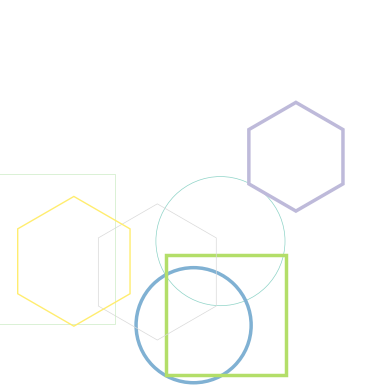[{"shape": "circle", "thickness": 0.5, "radius": 0.84, "center": [0.573, 0.374]}, {"shape": "hexagon", "thickness": 2.5, "radius": 0.71, "center": [0.769, 0.593]}, {"shape": "circle", "thickness": 2.5, "radius": 0.75, "center": [0.503, 0.155]}, {"shape": "square", "thickness": 2.5, "radius": 0.78, "center": [0.587, 0.181]}, {"shape": "hexagon", "thickness": 0.5, "radius": 0.88, "center": [0.409, 0.294]}, {"shape": "square", "thickness": 0.5, "radius": 0.97, "center": [0.103, 0.354]}, {"shape": "hexagon", "thickness": 1, "radius": 0.84, "center": [0.192, 0.321]}]